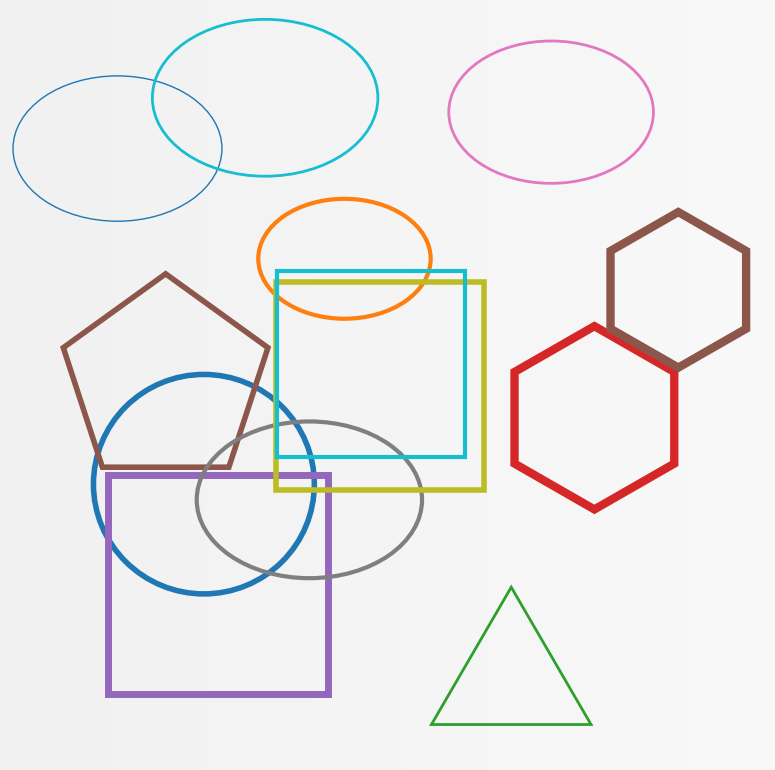[{"shape": "circle", "thickness": 2, "radius": 0.71, "center": [0.263, 0.371]}, {"shape": "oval", "thickness": 0.5, "radius": 0.67, "center": [0.152, 0.807]}, {"shape": "oval", "thickness": 1.5, "radius": 0.56, "center": [0.444, 0.664]}, {"shape": "triangle", "thickness": 1, "radius": 0.59, "center": [0.66, 0.119]}, {"shape": "hexagon", "thickness": 3, "radius": 0.59, "center": [0.767, 0.457]}, {"shape": "square", "thickness": 2.5, "radius": 0.71, "center": [0.281, 0.241]}, {"shape": "hexagon", "thickness": 3, "radius": 0.51, "center": [0.875, 0.624]}, {"shape": "pentagon", "thickness": 2, "radius": 0.69, "center": [0.214, 0.506]}, {"shape": "oval", "thickness": 1, "radius": 0.66, "center": [0.711, 0.854]}, {"shape": "oval", "thickness": 1.5, "radius": 0.73, "center": [0.399, 0.351]}, {"shape": "square", "thickness": 2, "radius": 0.67, "center": [0.49, 0.499]}, {"shape": "oval", "thickness": 1, "radius": 0.73, "center": [0.342, 0.873]}, {"shape": "square", "thickness": 1.5, "radius": 0.61, "center": [0.479, 0.527]}]